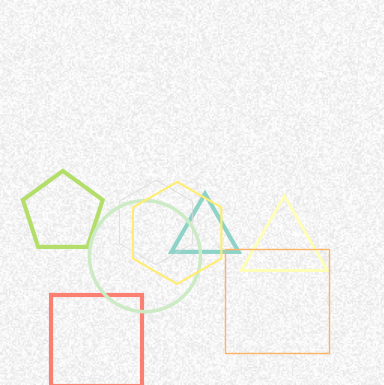[{"shape": "triangle", "thickness": 3, "radius": 0.5, "center": [0.533, 0.396]}, {"shape": "triangle", "thickness": 2, "radius": 0.65, "center": [0.739, 0.362]}, {"shape": "square", "thickness": 3, "radius": 0.59, "center": [0.251, 0.116]}, {"shape": "square", "thickness": 1, "radius": 0.67, "center": [0.72, 0.218]}, {"shape": "pentagon", "thickness": 3, "radius": 0.55, "center": [0.163, 0.447]}, {"shape": "hexagon", "thickness": 0.5, "radius": 0.55, "center": [0.405, 0.422]}, {"shape": "circle", "thickness": 2.5, "radius": 0.72, "center": [0.377, 0.335]}, {"shape": "hexagon", "thickness": 1.5, "radius": 0.66, "center": [0.46, 0.395]}]